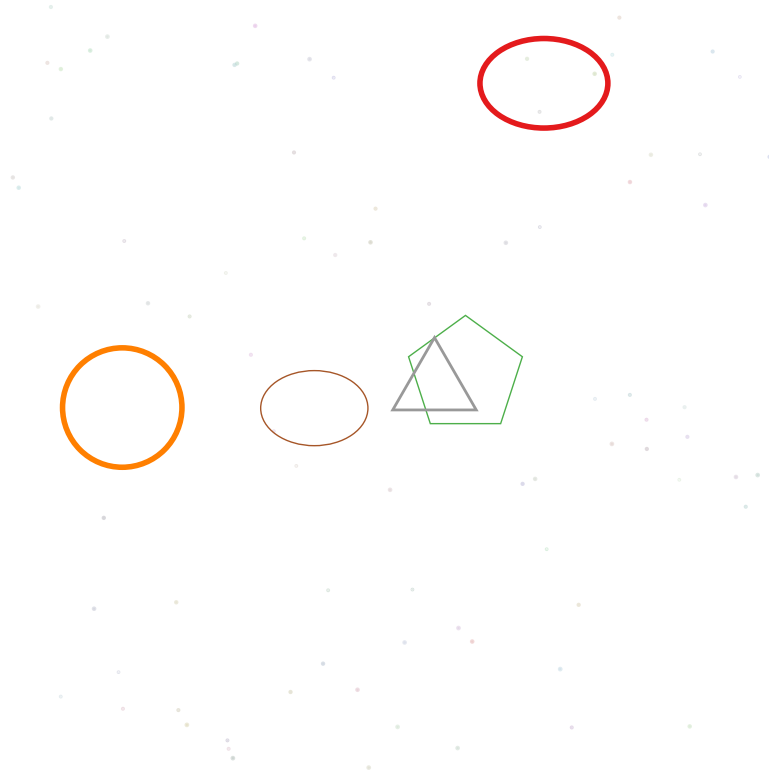[{"shape": "oval", "thickness": 2, "radius": 0.42, "center": [0.706, 0.892]}, {"shape": "pentagon", "thickness": 0.5, "radius": 0.39, "center": [0.605, 0.513]}, {"shape": "circle", "thickness": 2, "radius": 0.39, "center": [0.159, 0.471]}, {"shape": "oval", "thickness": 0.5, "radius": 0.35, "center": [0.408, 0.47]}, {"shape": "triangle", "thickness": 1, "radius": 0.31, "center": [0.564, 0.499]}]